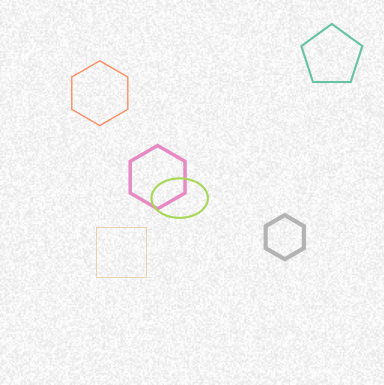[{"shape": "pentagon", "thickness": 1.5, "radius": 0.42, "center": [0.862, 0.854]}, {"shape": "hexagon", "thickness": 1, "radius": 0.42, "center": [0.259, 0.758]}, {"shape": "hexagon", "thickness": 2.5, "radius": 0.41, "center": [0.409, 0.54]}, {"shape": "oval", "thickness": 1.5, "radius": 0.37, "center": [0.467, 0.485]}, {"shape": "square", "thickness": 0.5, "radius": 0.33, "center": [0.315, 0.345]}, {"shape": "hexagon", "thickness": 3, "radius": 0.29, "center": [0.74, 0.384]}]